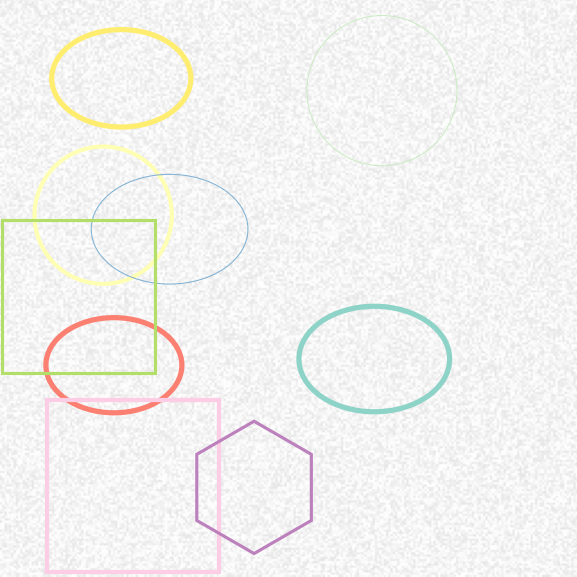[{"shape": "oval", "thickness": 2.5, "radius": 0.65, "center": [0.648, 0.377]}, {"shape": "circle", "thickness": 2, "radius": 0.59, "center": [0.179, 0.626]}, {"shape": "oval", "thickness": 2.5, "radius": 0.59, "center": [0.197, 0.367]}, {"shape": "oval", "thickness": 0.5, "radius": 0.68, "center": [0.294, 0.602]}, {"shape": "square", "thickness": 1.5, "radius": 0.66, "center": [0.135, 0.485]}, {"shape": "square", "thickness": 2, "radius": 0.75, "center": [0.231, 0.157]}, {"shape": "hexagon", "thickness": 1.5, "radius": 0.57, "center": [0.44, 0.155]}, {"shape": "circle", "thickness": 0.5, "radius": 0.65, "center": [0.661, 0.842]}, {"shape": "oval", "thickness": 2.5, "radius": 0.6, "center": [0.21, 0.864]}]